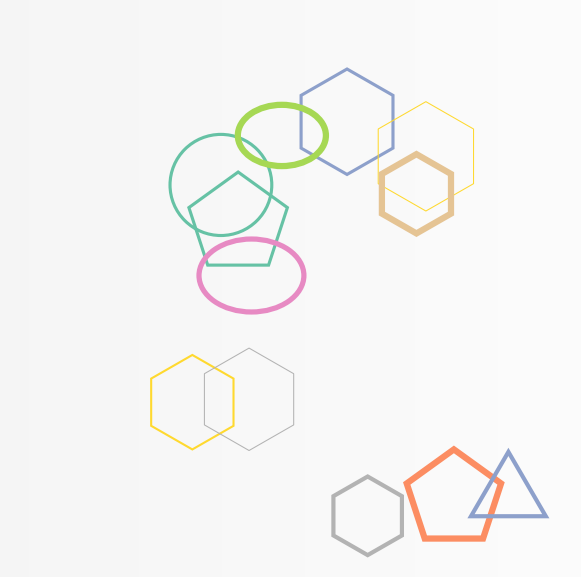[{"shape": "circle", "thickness": 1.5, "radius": 0.44, "center": [0.38, 0.679]}, {"shape": "pentagon", "thickness": 1.5, "radius": 0.45, "center": [0.41, 0.612]}, {"shape": "pentagon", "thickness": 3, "radius": 0.43, "center": [0.781, 0.136]}, {"shape": "hexagon", "thickness": 1.5, "radius": 0.46, "center": [0.597, 0.788]}, {"shape": "triangle", "thickness": 2, "radius": 0.37, "center": [0.875, 0.142]}, {"shape": "oval", "thickness": 2.5, "radius": 0.45, "center": [0.433, 0.522]}, {"shape": "oval", "thickness": 3, "radius": 0.38, "center": [0.485, 0.765]}, {"shape": "hexagon", "thickness": 1, "radius": 0.41, "center": [0.331, 0.303]}, {"shape": "hexagon", "thickness": 0.5, "radius": 0.47, "center": [0.733, 0.728]}, {"shape": "hexagon", "thickness": 3, "radius": 0.34, "center": [0.716, 0.664]}, {"shape": "hexagon", "thickness": 0.5, "radius": 0.44, "center": [0.428, 0.308]}, {"shape": "hexagon", "thickness": 2, "radius": 0.34, "center": [0.633, 0.106]}]